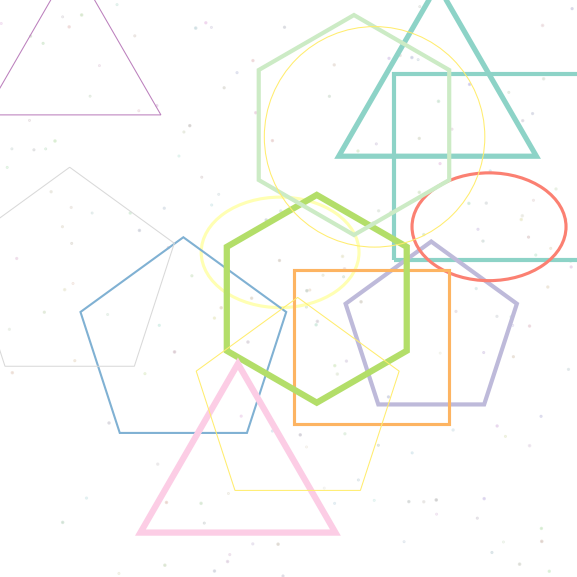[{"shape": "triangle", "thickness": 2.5, "radius": 0.99, "center": [0.758, 0.827]}, {"shape": "square", "thickness": 2, "radius": 0.81, "center": [0.842, 0.711]}, {"shape": "oval", "thickness": 1.5, "radius": 0.68, "center": [0.485, 0.562]}, {"shape": "pentagon", "thickness": 2, "radius": 0.78, "center": [0.747, 0.425]}, {"shape": "oval", "thickness": 1.5, "radius": 0.67, "center": [0.847, 0.606]}, {"shape": "pentagon", "thickness": 1, "radius": 0.94, "center": [0.317, 0.401]}, {"shape": "square", "thickness": 1.5, "radius": 0.67, "center": [0.643, 0.398]}, {"shape": "hexagon", "thickness": 3, "radius": 0.9, "center": [0.549, 0.482]}, {"shape": "triangle", "thickness": 3, "radius": 0.97, "center": [0.412, 0.174]}, {"shape": "pentagon", "thickness": 0.5, "radius": 0.95, "center": [0.121, 0.519]}, {"shape": "triangle", "thickness": 0.5, "radius": 0.88, "center": [0.126, 0.888]}, {"shape": "hexagon", "thickness": 2, "radius": 0.95, "center": [0.613, 0.783]}, {"shape": "circle", "thickness": 0.5, "radius": 0.95, "center": [0.649, 0.762]}, {"shape": "pentagon", "thickness": 0.5, "radius": 0.92, "center": [0.515, 0.299]}]